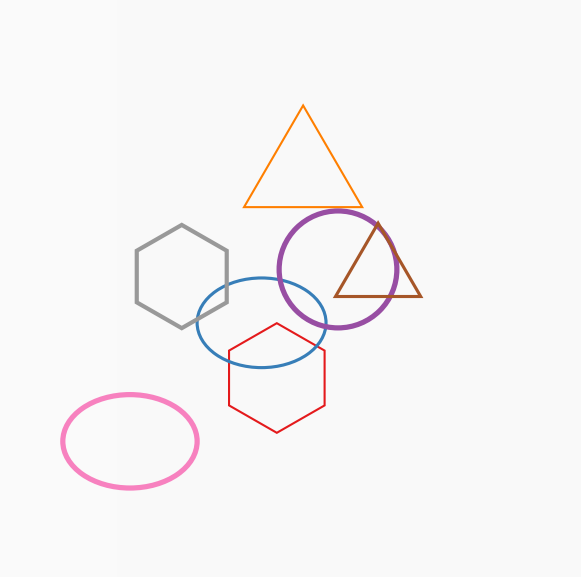[{"shape": "hexagon", "thickness": 1, "radius": 0.47, "center": [0.476, 0.345]}, {"shape": "oval", "thickness": 1.5, "radius": 0.55, "center": [0.45, 0.44]}, {"shape": "circle", "thickness": 2.5, "radius": 0.51, "center": [0.582, 0.533]}, {"shape": "triangle", "thickness": 1, "radius": 0.59, "center": [0.521, 0.699]}, {"shape": "triangle", "thickness": 1.5, "radius": 0.42, "center": [0.65, 0.528]}, {"shape": "oval", "thickness": 2.5, "radius": 0.58, "center": [0.224, 0.235]}, {"shape": "hexagon", "thickness": 2, "radius": 0.45, "center": [0.313, 0.52]}]